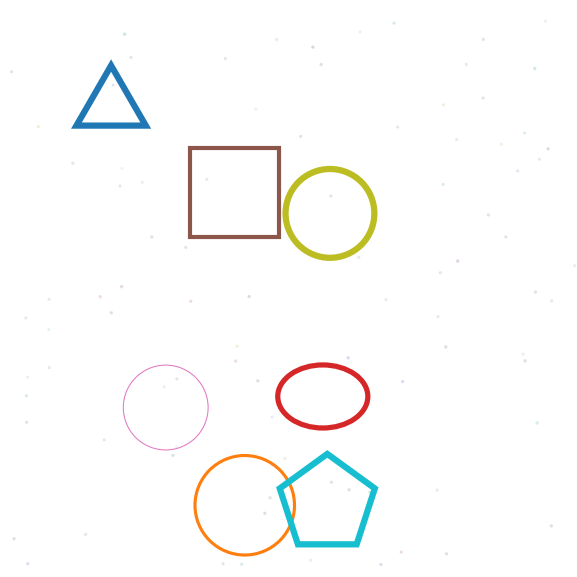[{"shape": "triangle", "thickness": 3, "radius": 0.35, "center": [0.192, 0.816]}, {"shape": "circle", "thickness": 1.5, "radius": 0.43, "center": [0.424, 0.124]}, {"shape": "oval", "thickness": 2.5, "radius": 0.39, "center": [0.559, 0.313]}, {"shape": "square", "thickness": 2, "radius": 0.38, "center": [0.406, 0.665]}, {"shape": "circle", "thickness": 0.5, "radius": 0.37, "center": [0.287, 0.293]}, {"shape": "circle", "thickness": 3, "radius": 0.38, "center": [0.571, 0.63]}, {"shape": "pentagon", "thickness": 3, "radius": 0.43, "center": [0.567, 0.127]}]